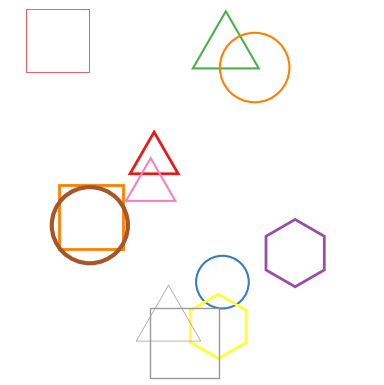[{"shape": "square", "thickness": 0.5, "radius": 0.41, "center": [0.149, 0.894]}, {"shape": "triangle", "thickness": 2, "radius": 0.36, "center": [0.4, 0.585]}, {"shape": "circle", "thickness": 1.5, "radius": 0.34, "center": [0.578, 0.267]}, {"shape": "triangle", "thickness": 1.5, "radius": 0.49, "center": [0.587, 0.872]}, {"shape": "hexagon", "thickness": 2, "radius": 0.44, "center": [0.767, 0.343]}, {"shape": "circle", "thickness": 1.5, "radius": 0.45, "center": [0.661, 0.825]}, {"shape": "square", "thickness": 2, "radius": 0.42, "center": [0.236, 0.436]}, {"shape": "hexagon", "thickness": 2, "radius": 0.42, "center": [0.567, 0.152]}, {"shape": "circle", "thickness": 3, "radius": 0.49, "center": [0.233, 0.415]}, {"shape": "triangle", "thickness": 1.5, "radius": 0.37, "center": [0.391, 0.515]}, {"shape": "triangle", "thickness": 0.5, "radius": 0.48, "center": [0.438, 0.162]}, {"shape": "square", "thickness": 1, "radius": 0.45, "center": [0.479, 0.109]}]